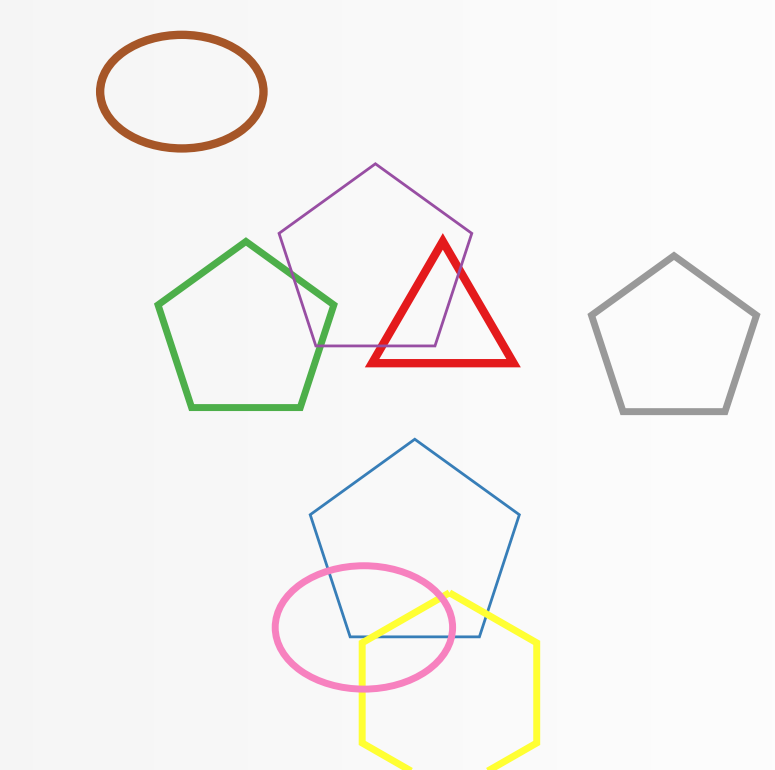[{"shape": "triangle", "thickness": 3, "radius": 0.53, "center": [0.571, 0.581]}, {"shape": "pentagon", "thickness": 1, "radius": 0.71, "center": [0.535, 0.288]}, {"shape": "pentagon", "thickness": 2.5, "radius": 0.6, "center": [0.317, 0.567]}, {"shape": "pentagon", "thickness": 1, "radius": 0.65, "center": [0.484, 0.657]}, {"shape": "hexagon", "thickness": 2.5, "radius": 0.65, "center": [0.58, 0.1]}, {"shape": "oval", "thickness": 3, "radius": 0.53, "center": [0.235, 0.881]}, {"shape": "oval", "thickness": 2.5, "radius": 0.57, "center": [0.47, 0.185]}, {"shape": "pentagon", "thickness": 2.5, "radius": 0.56, "center": [0.87, 0.556]}]